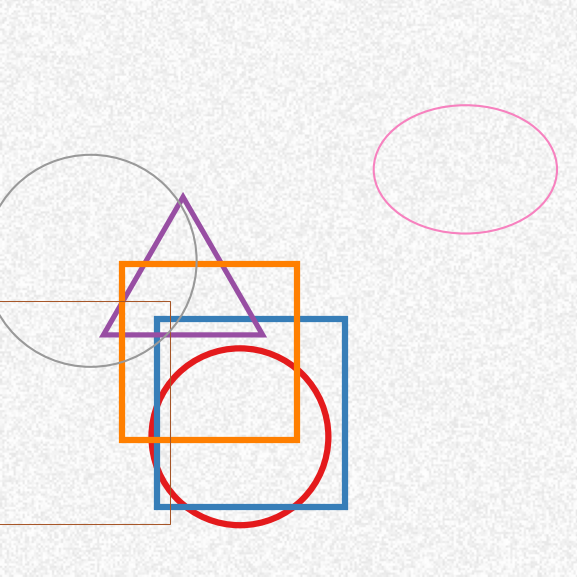[{"shape": "circle", "thickness": 3, "radius": 0.77, "center": [0.415, 0.243]}, {"shape": "square", "thickness": 3, "radius": 0.82, "center": [0.435, 0.284]}, {"shape": "triangle", "thickness": 2.5, "radius": 0.8, "center": [0.317, 0.499]}, {"shape": "square", "thickness": 3, "radius": 0.76, "center": [0.363, 0.39]}, {"shape": "square", "thickness": 0.5, "radius": 0.96, "center": [0.102, 0.284]}, {"shape": "oval", "thickness": 1, "radius": 0.79, "center": [0.806, 0.706]}, {"shape": "circle", "thickness": 1, "radius": 0.92, "center": [0.157, 0.548]}]